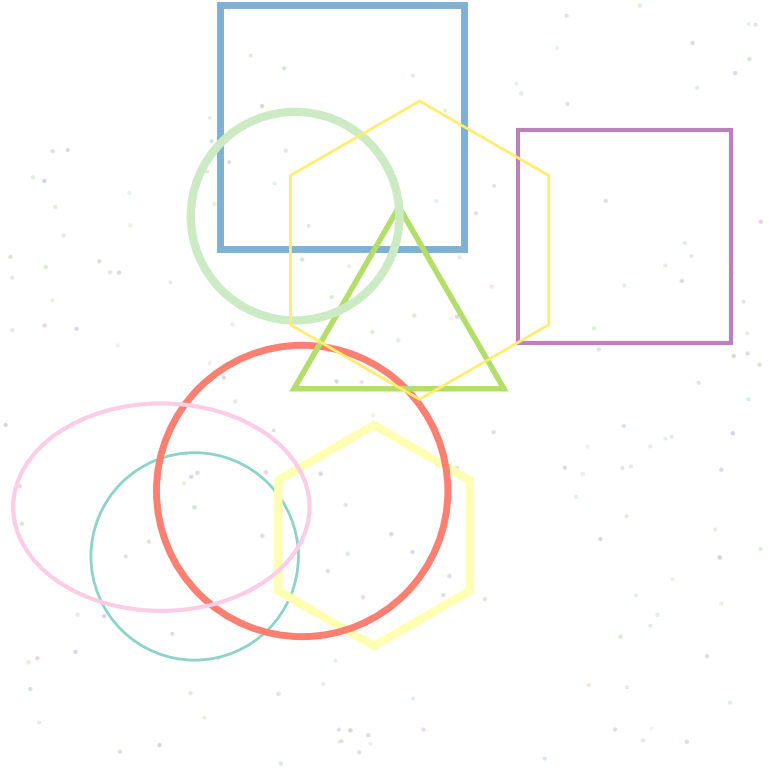[{"shape": "circle", "thickness": 1, "radius": 0.67, "center": [0.253, 0.277]}, {"shape": "hexagon", "thickness": 3, "radius": 0.72, "center": [0.486, 0.304]}, {"shape": "circle", "thickness": 2.5, "radius": 0.95, "center": [0.392, 0.362]}, {"shape": "square", "thickness": 2.5, "radius": 0.79, "center": [0.444, 0.835]}, {"shape": "triangle", "thickness": 2, "radius": 0.79, "center": [0.518, 0.574]}, {"shape": "oval", "thickness": 1.5, "radius": 0.96, "center": [0.21, 0.341]}, {"shape": "square", "thickness": 1.5, "radius": 0.69, "center": [0.811, 0.693]}, {"shape": "circle", "thickness": 3, "radius": 0.68, "center": [0.383, 0.719]}, {"shape": "hexagon", "thickness": 1, "radius": 0.97, "center": [0.545, 0.675]}]